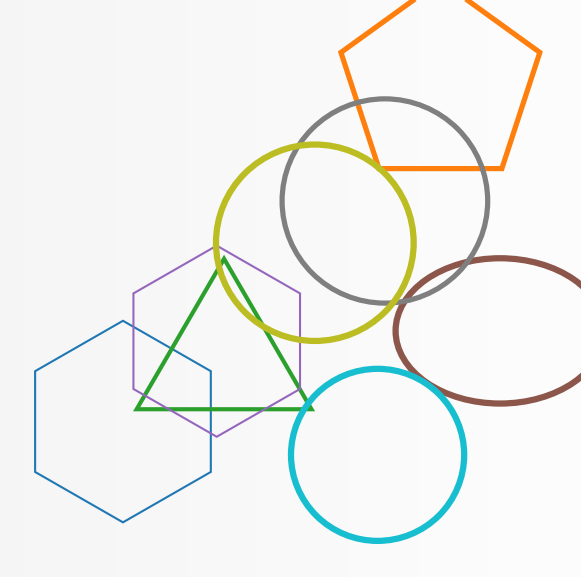[{"shape": "hexagon", "thickness": 1, "radius": 0.87, "center": [0.212, 0.269]}, {"shape": "pentagon", "thickness": 2.5, "radius": 0.9, "center": [0.758, 0.853]}, {"shape": "triangle", "thickness": 2, "radius": 0.87, "center": [0.385, 0.377]}, {"shape": "hexagon", "thickness": 1, "radius": 0.83, "center": [0.373, 0.408]}, {"shape": "oval", "thickness": 3, "radius": 0.9, "center": [0.86, 0.426]}, {"shape": "circle", "thickness": 2.5, "radius": 0.88, "center": [0.662, 0.651]}, {"shape": "circle", "thickness": 3, "radius": 0.85, "center": [0.542, 0.579]}, {"shape": "circle", "thickness": 3, "radius": 0.74, "center": [0.65, 0.212]}]